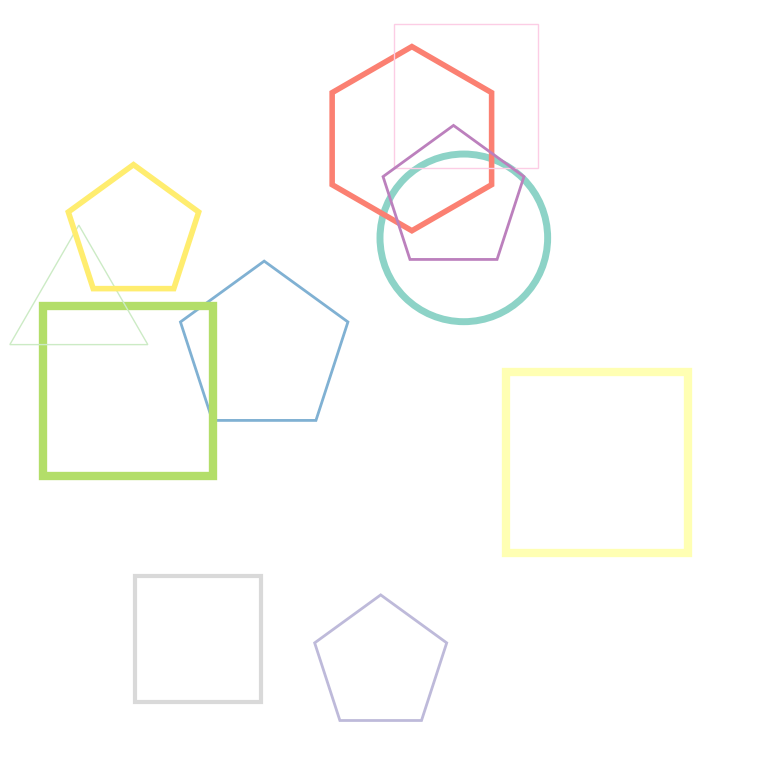[{"shape": "circle", "thickness": 2.5, "radius": 0.54, "center": [0.602, 0.691]}, {"shape": "square", "thickness": 3, "radius": 0.59, "center": [0.775, 0.399]}, {"shape": "pentagon", "thickness": 1, "radius": 0.45, "center": [0.494, 0.137]}, {"shape": "hexagon", "thickness": 2, "radius": 0.6, "center": [0.535, 0.82]}, {"shape": "pentagon", "thickness": 1, "radius": 0.57, "center": [0.343, 0.547]}, {"shape": "square", "thickness": 3, "radius": 0.55, "center": [0.166, 0.492]}, {"shape": "square", "thickness": 0.5, "radius": 0.47, "center": [0.605, 0.875]}, {"shape": "square", "thickness": 1.5, "radius": 0.41, "center": [0.257, 0.17]}, {"shape": "pentagon", "thickness": 1, "radius": 0.48, "center": [0.589, 0.741]}, {"shape": "triangle", "thickness": 0.5, "radius": 0.52, "center": [0.102, 0.604]}, {"shape": "pentagon", "thickness": 2, "radius": 0.45, "center": [0.173, 0.697]}]